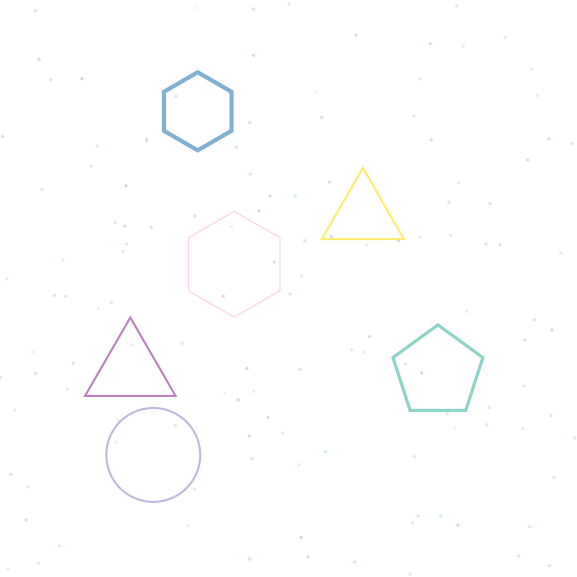[{"shape": "pentagon", "thickness": 1.5, "radius": 0.41, "center": [0.758, 0.355]}, {"shape": "circle", "thickness": 1, "radius": 0.41, "center": [0.265, 0.211]}, {"shape": "hexagon", "thickness": 2, "radius": 0.34, "center": [0.342, 0.806]}, {"shape": "hexagon", "thickness": 0.5, "radius": 0.46, "center": [0.405, 0.542]}, {"shape": "triangle", "thickness": 1, "radius": 0.45, "center": [0.226, 0.359]}, {"shape": "triangle", "thickness": 1, "radius": 0.41, "center": [0.628, 0.626]}]